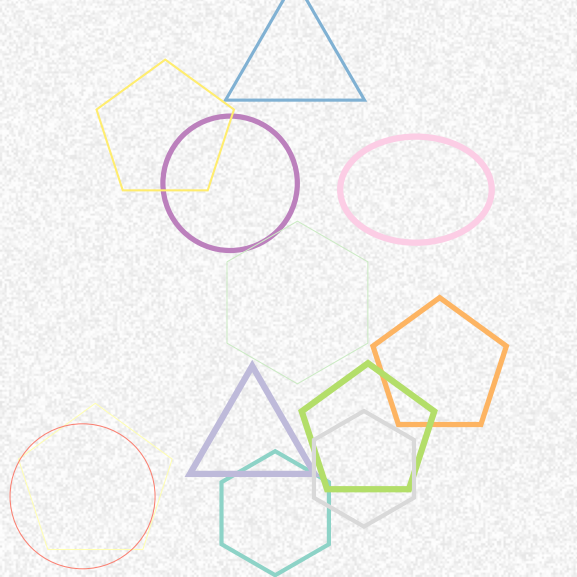[{"shape": "hexagon", "thickness": 2, "radius": 0.54, "center": [0.477, 0.11]}, {"shape": "pentagon", "thickness": 0.5, "radius": 0.7, "center": [0.165, 0.161]}, {"shape": "triangle", "thickness": 3, "radius": 0.62, "center": [0.437, 0.241]}, {"shape": "circle", "thickness": 0.5, "radius": 0.63, "center": [0.143, 0.14]}, {"shape": "triangle", "thickness": 1.5, "radius": 0.69, "center": [0.511, 0.895]}, {"shape": "pentagon", "thickness": 2.5, "radius": 0.61, "center": [0.761, 0.362]}, {"shape": "pentagon", "thickness": 3, "radius": 0.6, "center": [0.637, 0.25]}, {"shape": "oval", "thickness": 3, "radius": 0.66, "center": [0.72, 0.671]}, {"shape": "hexagon", "thickness": 2, "radius": 0.5, "center": [0.63, 0.187]}, {"shape": "circle", "thickness": 2.5, "radius": 0.58, "center": [0.398, 0.682]}, {"shape": "hexagon", "thickness": 0.5, "radius": 0.7, "center": [0.515, 0.475]}, {"shape": "pentagon", "thickness": 1, "radius": 0.63, "center": [0.286, 0.771]}]